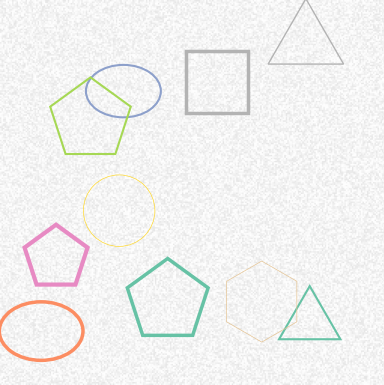[{"shape": "triangle", "thickness": 1.5, "radius": 0.46, "center": [0.804, 0.165]}, {"shape": "pentagon", "thickness": 2.5, "radius": 0.55, "center": [0.436, 0.218]}, {"shape": "oval", "thickness": 2.5, "radius": 0.54, "center": [0.107, 0.14]}, {"shape": "oval", "thickness": 1.5, "radius": 0.49, "center": [0.321, 0.763]}, {"shape": "pentagon", "thickness": 3, "radius": 0.43, "center": [0.146, 0.33]}, {"shape": "pentagon", "thickness": 1.5, "radius": 0.55, "center": [0.235, 0.689]}, {"shape": "circle", "thickness": 0.5, "radius": 0.46, "center": [0.309, 0.453]}, {"shape": "hexagon", "thickness": 0.5, "radius": 0.53, "center": [0.68, 0.217]}, {"shape": "triangle", "thickness": 1, "radius": 0.57, "center": [0.794, 0.89]}, {"shape": "square", "thickness": 2.5, "radius": 0.4, "center": [0.564, 0.787]}]